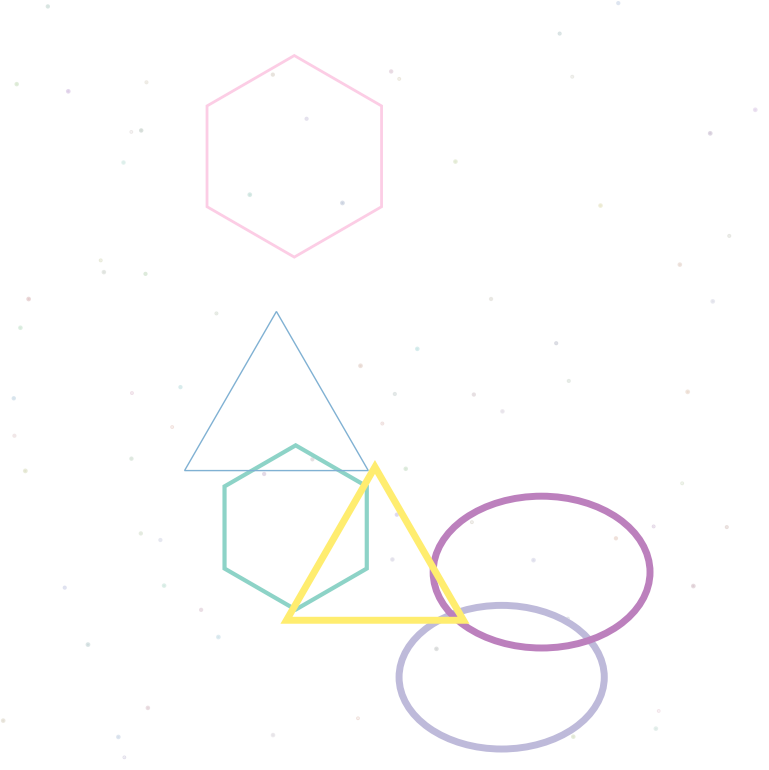[{"shape": "hexagon", "thickness": 1.5, "radius": 0.53, "center": [0.384, 0.315]}, {"shape": "oval", "thickness": 2.5, "radius": 0.67, "center": [0.652, 0.121]}, {"shape": "triangle", "thickness": 0.5, "radius": 0.69, "center": [0.359, 0.458]}, {"shape": "hexagon", "thickness": 1, "radius": 0.65, "center": [0.382, 0.797]}, {"shape": "oval", "thickness": 2.5, "radius": 0.7, "center": [0.703, 0.257]}, {"shape": "triangle", "thickness": 2.5, "radius": 0.66, "center": [0.487, 0.261]}]